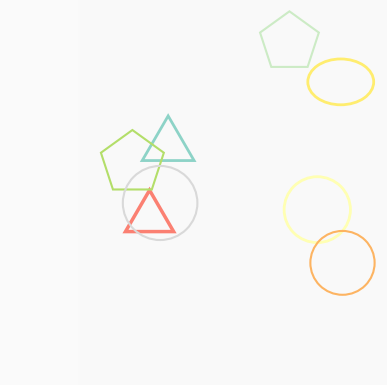[{"shape": "triangle", "thickness": 2, "radius": 0.39, "center": [0.434, 0.622]}, {"shape": "circle", "thickness": 2, "radius": 0.43, "center": [0.819, 0.455]}, {"shape": "triangle", "thickness": 2.5, "radius": 0.36, "center": [0.386, 0.434]}, {"shape": "circle", "thickness": 1.5, "radius": 0.41, "center": [0.884, 0.317]}, {"shape": "pentagon", "thickness": 1.5, "radius": 0.43, "center": [0.342, 0.577]}, {"shape": "circle", "thickness": 1.5, "radius": 0.48, "center": [0.413, 0.473]}, {"shape": "pentagon", "thickness": 1.5, "radius": 0.4, "center": [0.747, 0.891]}, {"shape": "oval", "thickness": 2, "radius": 0.43, "center": [0.879, 0.787]}]